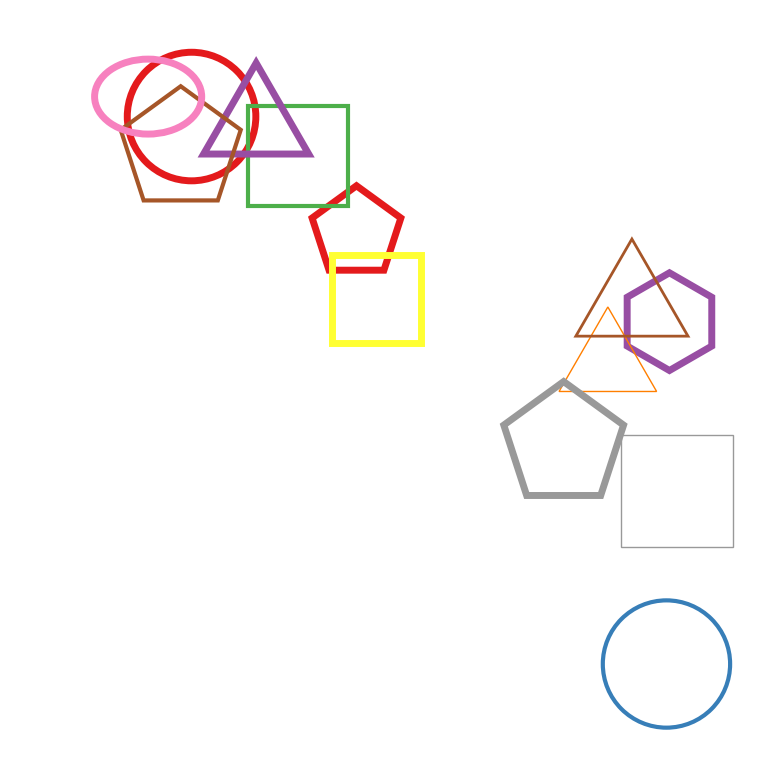[{"shape": "pentagon", "thickness": 2.5, "radius": 0.3, "center": [0.463, 0.698]}, {"shape": "circle", "thickness": 2.5, "radius": 0.42, "center": [0.249, 0.849]}, {"shape": "circle", "thickness": 1.5, "radius": 0.41, "center": [0.866, 0.138]}, {"shape": "square", "thickness": 1.5, "radius": 0.33, "center": [0.387, 0.797]}, {"shape": "triangle", "thickness": 2.5, "radius": 0.39, "center": [0.333, 0.839]}, {"shape": "hexagon", "thickness": 2.5, "radius": 0.32, "center": [0.869, 0.582]}, {"shape": "triangle", "thickness": 0.5, "radius": 0.37, "center": [0.789, 0.528]}, {"shape": "square", "thickness": 2.5, "radius": 0.29, "center": [0.489, 0.612]}, {"shape": "triangle", "thickness": 1, "radius": 0.42, "center": [0.821, 0.605]}, {"shape": "pentagon", "thickness": 1.5, "radius": 0.41, "center": [0.235, 0.806]}, {"shape": "oval", "thickness": 2.5, "radius": 0.35, "center": [0.192, 0.875]}, {"shape": "pentagon", "thickness": 2.5, "radius": 0.41, "center": [0.732, 0.423]}, {"shape": "square", "thickness": 0.5, "radius": 0.36, "center": [0.879, 0.362]}]